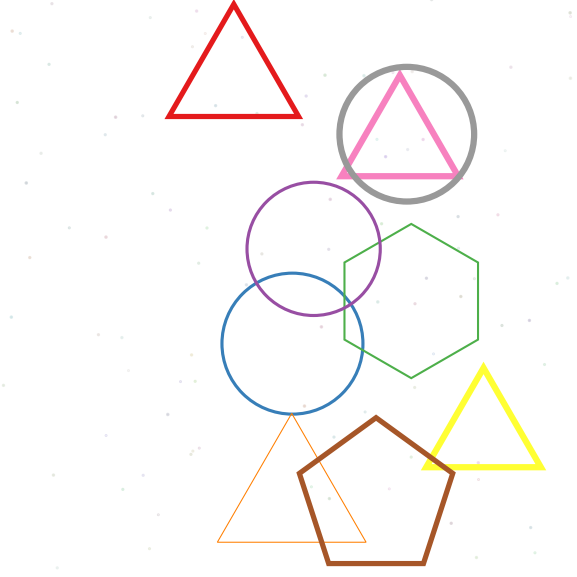[{"shape": "triangle", "thickness": 2.5, "radius": 0.65, "center": [0.405, 0.862]}, {"shape": "circle", "thickness": 1.5, "radius": 0.61, "center": [0.506, 0.404]}, {"shape": "hexagon", "thickness": 1, "radius": 0.67, "center": [0.712, 0.478]}, {"shape": "circle", "thickness": 1.5, "radius": 0.58, "center": [0.543, 0.568]}, {"shape": "triangle", "thickness": 0.5, "radius": 0.74, "center": [0.505, 0.135]}, {"shape": "triangle", "thickness": 3, "radius": 0.57, "center": [0.837, 0.247]}, {"shape": "pentagon", "thickness": 2.5, "radius": 0.7, "center": [0.651, 0.136]}, {"shape": "triangle", "thickness": 3, "radius": 0.58, "center": [0.692, 0.752]}, {"shape": "circle", "thickness": 3, "radius": 0.58, "center": [0.704, 0.767]}]